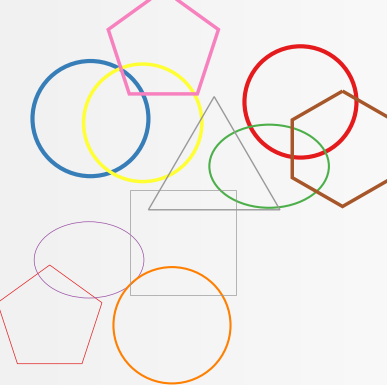[{"shape": "pentagon", "thickness": 0.5, "radius": 0.71, "center": [0.128, 0.17]}, {"shape": "circle", "thickness": 3, "radius": 0.72, "center": [0.775, 0.735]}, {"shape": "circle", "thickness": 3, "radius": 0.75, "center": [0.233, 0.692]}, {"shape": "oval", "thickness": 1.5, "radius": 0.77, "center": [0.695, 0.568]}, {"shape": "oval", "thickness": 0.5, "radius": 0.71, "center": [0.23, 0.325]}, {"shape": "circle", "thickness": 1.5, "radius": 0.76, "center": [0.444, 0.155]}, {"shape": "circle", "thickness": 2.5, "radius": 0.76, "center": [0.368, 0.681]}, {"shape": "hexagon", "thickness": 2.5, "radius": 0.75, "center": [0.884, 0.614]}, {"shape": "pentagon", "thickness": 2.5, "radius": 0.75, "center": [0.422, 0.877]}, {"shape": "square", "thickness": 0.5, "radius": 0.68, "center": [0.473, 0.369]}, {"shape": "triangle", "thickness": 1, "radius": 0.98, "center": [0.553, 0.553]}]